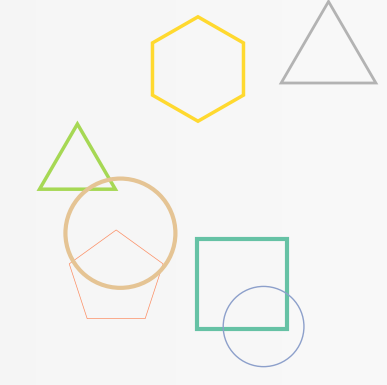[{"shape": "square", "thickness": 3, "radius": 0.58, "center": [0.624, 0.262]}, {"shape": "pentagon", "thickness": 0.5, "radius": 0.64, "center": [0.3, 0.275]}, {"shape": "circle", "thickness": 1, "radius": 0.52, "center": [0.68, 0.152]}, {"shape": "triangle", "thickness": 2.5, "radius": 0.56, "center": [0.2, 0.565]}, {"shape": "hexagon", "thickness": 2.5, "radius": 0.68, "center": [0.511, 0.821]}, {"shape": "circle", "thickness": 3, "radius": 0.71, "center": [0.311, 0.394]}, {"shape": "triangle", "thickness": 2, "radius": 0.71, "center": [0.848, 0.855]}]